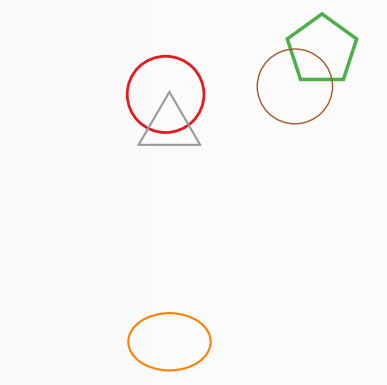[{"shape": "circle", "thickness": 2, "radius": 0.5, "center": [0.427, 0.755]}, {"shape": "pentagon", "thickness": 2.5, "radius": 0.47, "center": [0.831, 0.87]}, {"shape": "oval", "thickness": 1.5, "radius": 0.53, "center": [0.437, 0.112]}, {"shape": "circle", "thickness": 1, "radius": 0.49, "center": [0.761, 0.776]}, {"shape": "triangle", "thickness": 1.5, "radius": 0.46, "center": [0.437, 0.67]}]